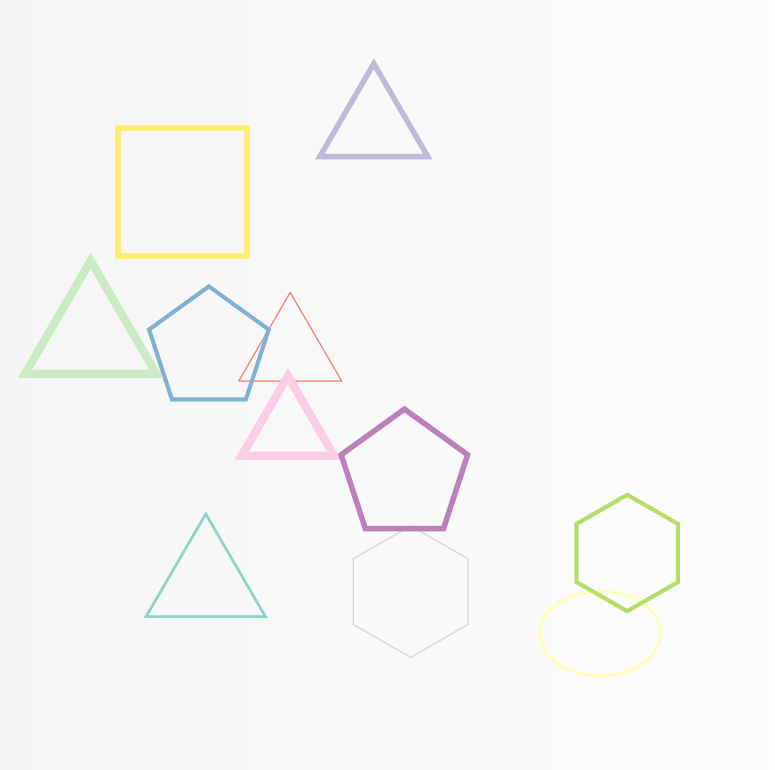[{"shape": "triangle", "thickness": 1, "radius": 0.44, "center": [0.265, 0.244]}, {"shape": "oval", "thickness": 1, "radius": 0.39, "center": [0.774, 0.177]}, {"shape": "triangle", "thickness": 2, "radius": 0.4, "center": [0.482, 0.837]}, {"shape": "triangle", "thickness": 0.5, "radius": 0.38, "center": [0.374, 0.543]}, {"shape": "pentagon", "thickness": 1.5, "radius": 0.41, "center": [0.27, 0.547]}, {"shape": "hexagon", "thickness": 1.5, "radius": 0.38, "center": [0.809, 0.282]}, {"shape": "triangle", "thickness": 3, "radius": 0.34, "center": [0.371, 0.443]}, {"shape": "hexagon", "thickness": 0.5, "radius": 0.43, "center": [0.53, 0.232]}, {"shape": "pentagon", "thickness": 2, "radius": 0.43, "center": [0.522, 0.383]}, {"shape": "triangle", "thickness": 3, "radius": 0.49, "center": [0.117, 0.563]}, {"shape": "square", "thickness": 2, "radius": 0.42, "center": [0.235, 0.751]}]